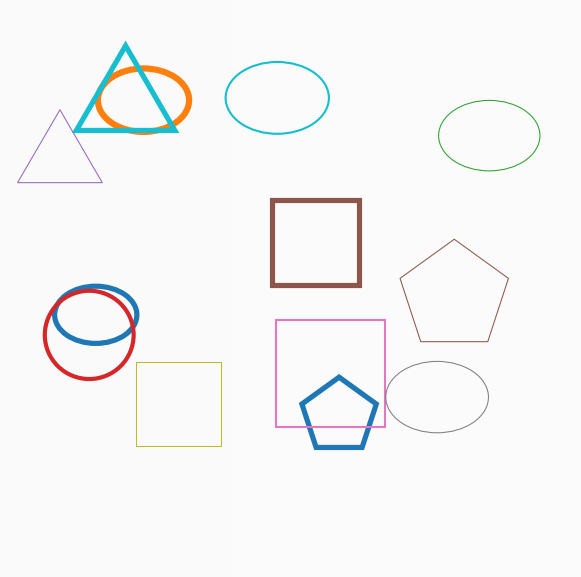[{"shape": "pentagon", "thickness": 2.5, "radius": 0.34, "center": [0.583, 0.279]}, {"shape": "oval", "thickness": 2.5, "radius": 0.35, "center": [0.165, 0.454]}, {"shape": "oval", "thickness": 3, "radius": 0.39, "center": [0.247, 0.826]}, {"shape": "oval", "thickness": 0.5, "radius": 0.44, "center": [0.842, 0.764]}, {"shape": "circle", "thickness": 2, "radius": 0.38, "center": [0.154, 0.419]}, {"shape": "triangle", "thickness": 0.5, "radius": 0.42, "center": [0.103, 0.725]}, {"shape": "pentagon", "thickness": 0.5, "radius": 0.49, "center": [0.781, 0.487]}, {"shape": "square", "thickness": 2.5, "radius": 0.37, "center": [0.543, 0.579]}, {"shape": "square", "thickness": 1, "radius": 0.47, "center": [0.569, 0.352]}, {"shape": "oval", "thickness": 0.5, "radius": 0.44, "center": [0.752, 0.312]}, {"shape": "square", "thickness": 0.5, "radius": 0.36, "center": [0.307, 0.3]}, {"shape": "oval", "thickness": 1, "radius": 0.44, "center": [0.477, 0.83]}, {"shape": "triangle", "thickness": 2.5, "radius": 0.49, "center": [0.216, 0.822]}]